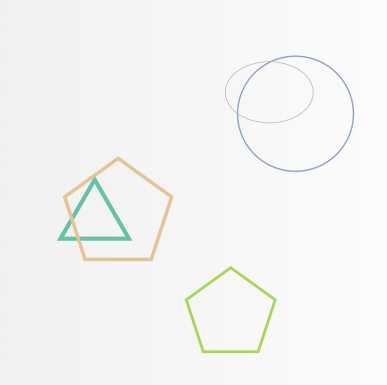[{"shape": "triangle", "thickness": 3, "radius": 0.51, "center": [0.244, 0.431]}, {"shape": "circle", "thickness": 1, "radius": 0.75, "center": [0.763, 0.705]}, {"shape": "pentagon", "thickness": 2, "radius": 0.6, "center": [0.595, 0.184]}, {"shape": "pentagon", "thickness": 2.5, "radius": 0.73, "center": [0.305, 0.444]}, {"shape": "oval", "thickness": 0.5, "radius": 0.57, "center": [0.695, 0.76]}]